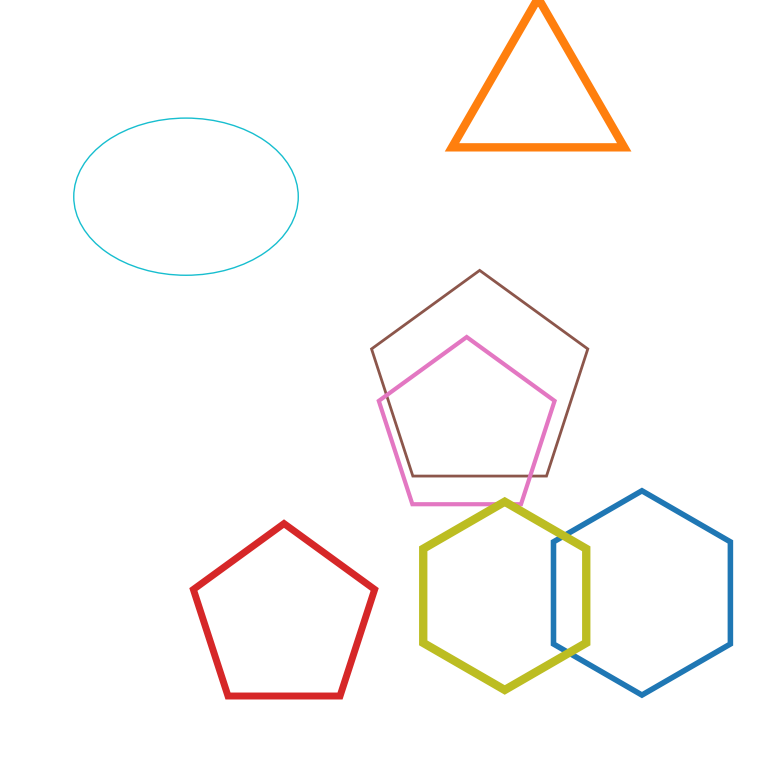[{"shape": "hexagon", "thickness": 2, "radius": 0.66, "center": [0.834, 0.23]}, {"shape": "triangle", "thickness": 3, "radius": 0.65, "center": [0.699, 0.873]}, {"shape": "pentagon", "thickness": 2.5, "radius": 0.62, "center": [0.369, 0.196]}, {"shape": "pentagon", "thickness": 1, "radius": 0.74, "center": [0.623, 0.501]}, {"shape": "pentagon", "thickness": 1.5, "radius": 0.6, "center": [0.606, 0.442]}, {"shape": "hexagon", "thickness": 3, "radius": 0.61, "center": [0.656, 0.226]}, {"shape": "oval", "thickness": 0.5, "radius": 0.73, "center": [0.242, 0.745]}]